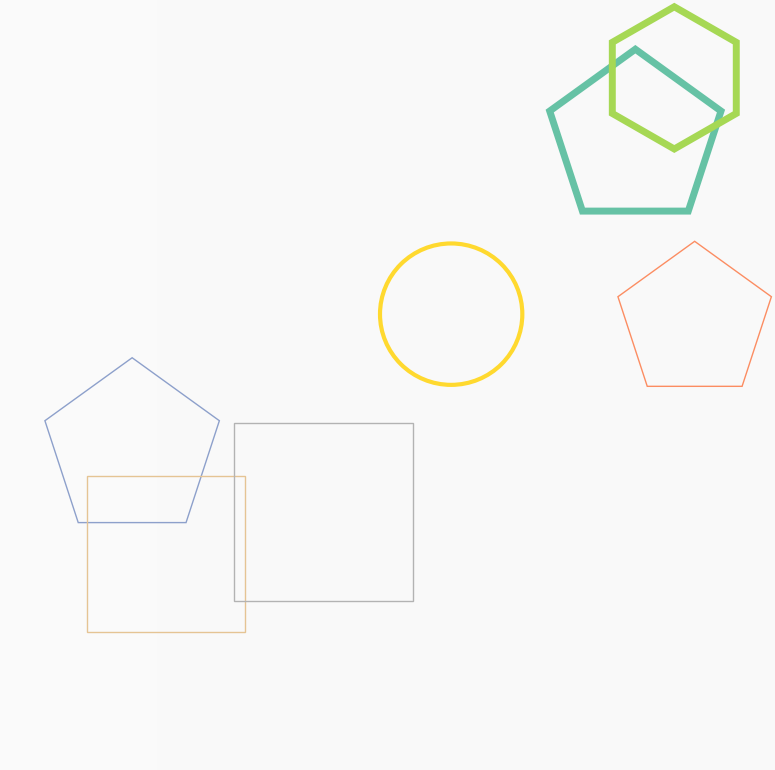[{"shape": "pentagon", "thickness": 2.5, "radius": 0.58, "center": [0.82, 0.82]}, {"shape": "pentagon", "thickness": 0.5, "radius": 0.52, "center": [0.896, 0.582]}, {"shape": "pentagon", "thickness": 0.5, "radius": 0.59, "center": [0.17, 0.417]}, {"shape": "hexagon", "thickness": 2.5, "radius": 0.46, "center": [0.87, 0.899]}, {"shape": "circle", "thickness": 1.5, "radius": 0.46, "center": [0.582, 0.592]}, {"shape": "square", "thickness": 0.5, "radius": 0.51, "center": [0.214, 0.28]}, {"shape": "square", "thickness": 0.5, "radius": 0.58, "center": [0.418, 0.335]}]